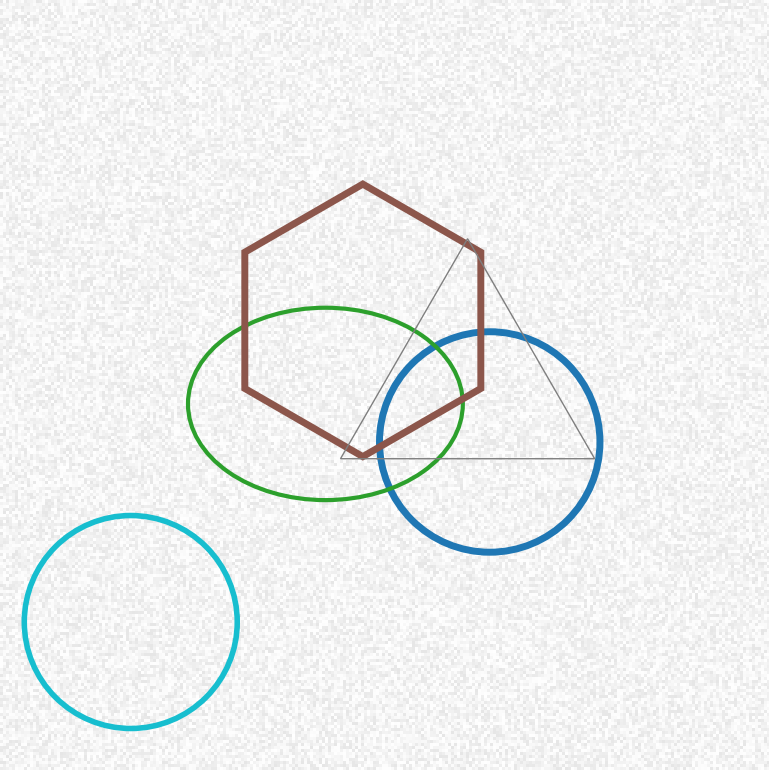[{"shape": "circle", "thickness": 2.5, "radius": 0.72, "center": [0.636, 0.426]}, {"shape": "oval", "thickness": 1.5, "radius": 0.89, "center": [0.423, 0.475]}, {"shape": "hexagon", "thickness": 2.5, "radius": 0.88, "center": [0.471, 0.584]}, {"shape": "triangle", "thickness": 0.5, "radius": 0.95, "center": [0.607, 0.5]}, {"shape": "circle", "thickness": 2, "radius": 0.69, "center": [0.17, 0.192]}]